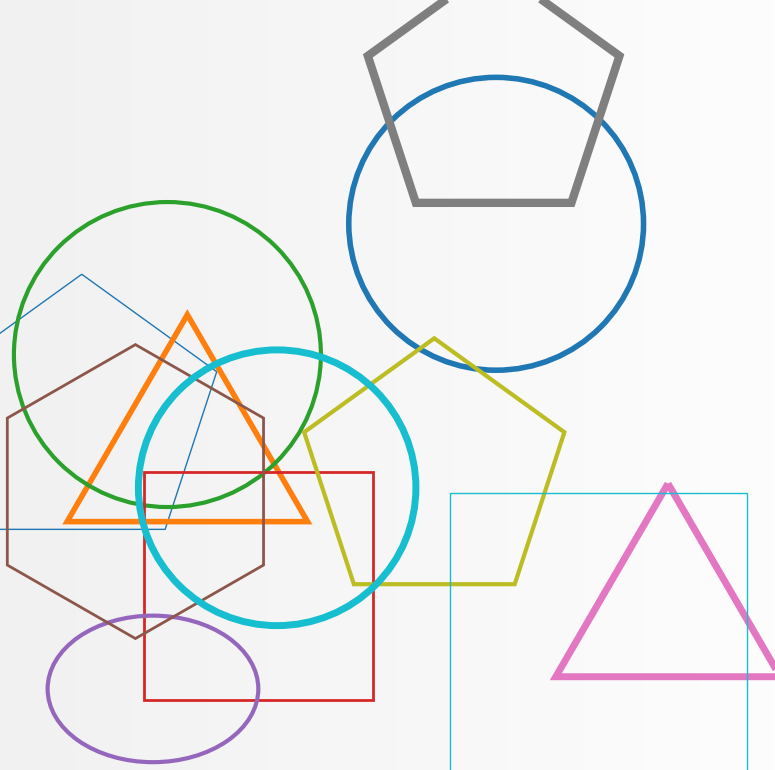[{"shape": "pentagon", "thickness": 0.5, "radius": 0.92, "center": [0.105, 0.461]}, {"shape": "circle", "thickness": 2, "radius": 0.95, "center": [0.64, 0.709]}, {"shape": "triangle", "thickness": 2, "radius": 0.9, "center": [0.242, 0.412]}, {"shape": "circle", "thickness": 1.5, "radius": 0.99, "center": [0.216, 0.54]}, {"shape": "square", "thickness": 1, "radius": 0.74, "center": [0.334, 0.239]}, {"shape": "oval", "thickness": 1.5, "radius": 0.68, "center": [0.197, 0.105]}, {"shape": "hexagon", "thickness": 1, "radius": 0.95, "center": [0.175, 0.362]}, {"shape": "triangle", "thickness": 2.5, "radius": 0.84, "center": [0.862, 0.205]}, {"shape": "pentagon", "thickness": 3, "radius": 0.85, "center": [0.637, 0.875]}, {"shape": "pentagon", "thickness": 1.5, "radius": 0.88, "center": [0.56, 0.384]}, {"shape": "circle", "thickness": 2.5, "radius": 0.9, "center": [0.358, 0.367]}, {"shape": "square", "thickness": 0.5, "radius": 0.96, "center": [0.772, 0.169]}]